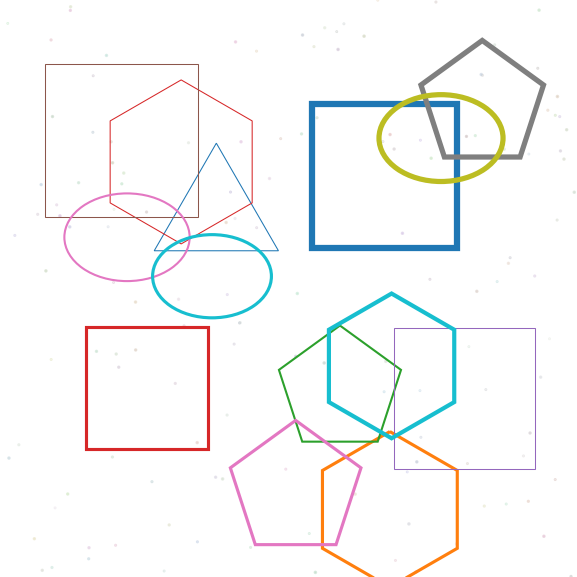[{"shape": "square", "thickness": 3, "radius": 0.63, "center": [0.666, 0.695]}, {"shape": "triangle", "thickness": 0.5, "radius": 0.62, "center": [0.375, 0.627]}, {"shape": "hexagon", "thickness": 1.5, "radius": 0.67, "center": [0.675, 0.117]}, {"shape": "pentagon", "thickness": 1, "radius": 0.56, "center": [0.589, 0.324]}, {"shape": "hexagon", "thickness": 0.5, "radius": 0.71, "center": [0.314, 0.719]}, {"shape": "square", "thickness": 1.5, "radius": 0.53, "center": [0.255, 0.327]}, {"shape": "square", "thickness": 0.5, "radius": 0.61, "center": [0.804, 0.309]}, {"shape": "square", "thickness": 0.5, "radius": 0.66, "center": [0.211, 0.755]}, {"shape": "pentagon", "thickness": 1.5, "radius": 0.59, "center": [0.512, 0.152]}, {"shape": "oval", "thickness": 1, "radius": 0.54, "center": [0.22, 0.588]}, {"shape": "pentagon", "thickness": 2.5, "radius": 0.56, "center": [0.835, 0.817]}, {"shape": "oval", "thickness": 2.5, "radius": 0.54, "center": [0.764, 0.76]}, {"shape": "oval", "thickness": 1.5, "radius": 0.51, "center": [0.367, 0.521]}, {"shape": "hexagon", "thickness": 2, "radius": 0.63, "center": [0.678, 0.366]}]